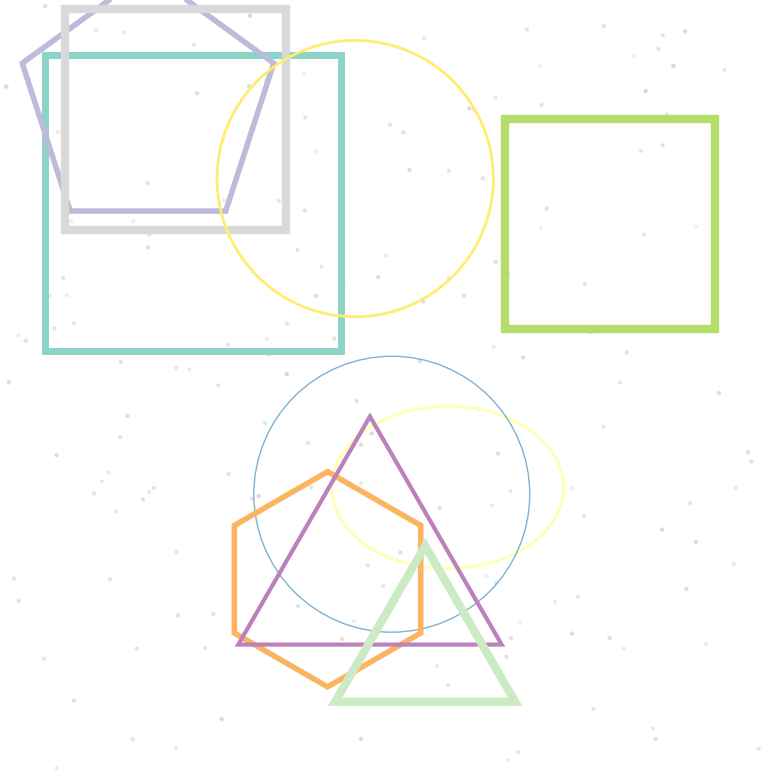[{"shape": "square", "thickness": 2.5, "radius": 0.96, "center": [0.251, 0.736]}, {"shape": "oval", "thickness": 1, "radius": 0.75, "center": [0.581, 0.367]}, {"shape": "pentagon", "thickness": 2, "radius": 0.86, "center": [0.192, 0.865]}, {"shape": "circle", "thickness": 0.5, "radius": 0.9, "center": [0.509, 0.358]}, {"shape": "hexagon", "thickness": 2, "radius": 0.7, "center": [0.425, 0.248]}, {"shape": "square", "thickness": 3, "radius": 0.68, "center": [0.792, 0.709]}, {"shape": "square", "thickness": 3, "radius": 0.72, "center": [0.227, 0.845]}, {"shape": "triangle", "thickness": 1.5, "radius": 0.99, "center": [0.48, 0.262]}, {"shape": "triangle", "thickness": 3, "radius": 0.67, "center": [0.552, 0.156]}, {"shape": "circle", "thickness": 1, "radius": 0.9, "center": [0.461, 0.768]}]